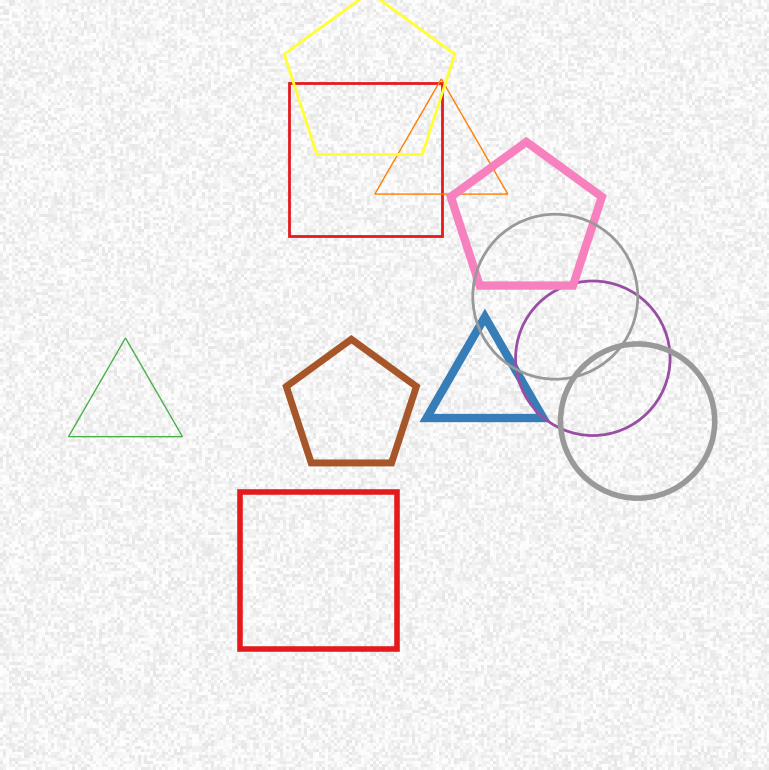[{"shape": "square", "thickness": 1, "radius": 0.5, "center": [0.474, 0.793]}, {"shape": "square", "thickness": 2, "radius": 0.51, "center": [0.414, 0.259]}, {"shape": "triangle", "thickness": 3, "radius": 0.44, "center": [0.63, 0.501]}, {"shape": "triangle", "thickness": 0.5, "radius": 0.43, "center": [0.163, 0.476]}, {"shape": "circle", "thickness": 1, "radius": 0.5, "center": [0.77, 0.535]}, {"shape": "triangle", "thickness": 0.5, "radius": 0.5, "center": [0.573, 0.798]}, {"shape": "pentagon", "thickness": 1, "radius": 0.58, "center": [0.48, 0.894]}, {"shape": "pentagon", "thickness": 2.5, "radius": 0.44, "center": [0.456, 0.471]}, {"shape": "pentagon", "thickness": 3, "radius": 0.52, "center": [0.684, 0.713]}, {"shape": "circle", "thickness": 1, "radius": 0.54, "center": [0.721, 0.615]}, {"shape": "circle", "thickness": 2, "radius": 0.5, "center": [0.828, 0.453]}]